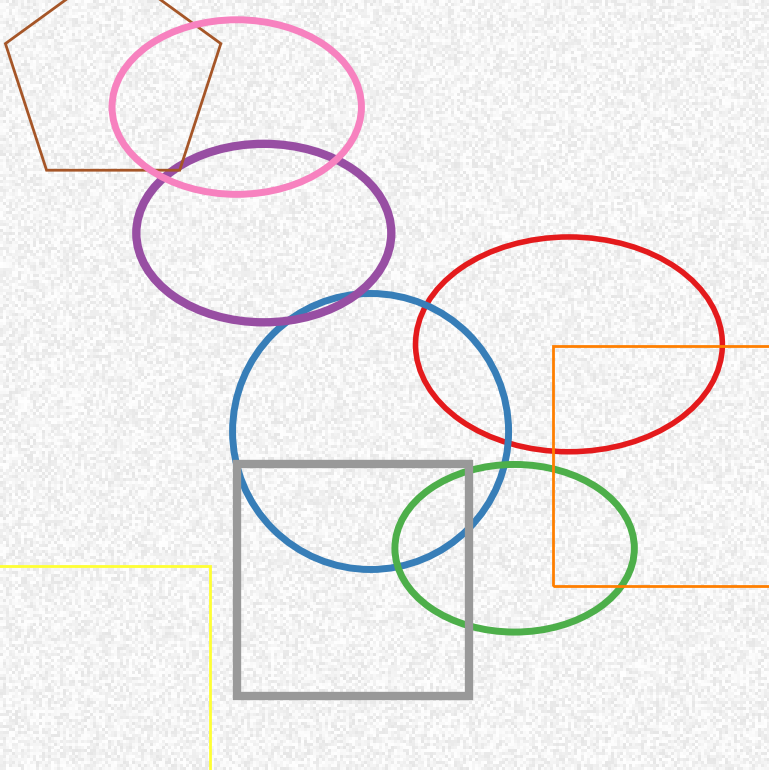[{"shape": "oval", "thickness": 2, "radius": 1.0, "center": [0.739, 0.553]}, {"shape": "circle", "thickness": 2.5, "radius": 0.9, "center": [0.481, 0.44]}, {"shape": "oval", "thickness": 2.5, "radius": 0.78, "center": [0.668, 0.288]}, {"shape": "oval", "thickness": 3, "radius": 0.83, "center": [0.343, 0.697]}, {"shape": "square", "thickness": 1, "radius": 0.78, "center": [0.874, 0.395]}, {"shape": "square", "thickness": 1, "radius": 0.81, "center": [0.11, 0.103]}, {"shape": "pentagon", "thickness": 1, "radius": 0.74, "center": [0.147, 0.898]}, {"shape": "oval", "thickness": 2.5, "radius": 0.81, "center": [0.307, 0.861]}, {"shape": "square", "thickness": 3, "radius": 0.75, "center": [0.458, 0.247]}]